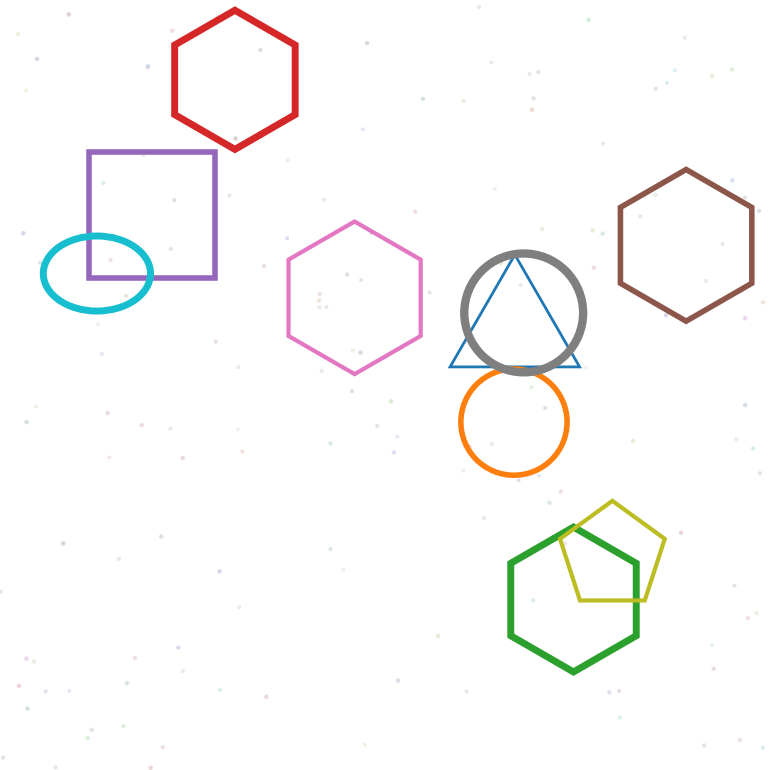[{"shape": "triangle", "thickness": 1, "radius": 0.49, "center": [0.669, 0.572]}, {"shape": "circle", "thickness": 2, "radius": 0.34, "center": [0.667, 0.452]}, {"shape": "hexagon", "thickness": 2.5, "radius": 0.47, "center": [0.745, 0.221]}, {"shape": "hexagon", "thickness": 2.5, "radius": 0.45, "center": [0.305, 0.896]}, {"shape": "square", "thickness": 2, "radius": 0.41, "center": [0.197, 0.721]}, {"shape": "hexagon", "thickness": 2, "radius": 0.49, "center": [0.891, 0.681]}, {"shape": "hexagon", "thickness": 1.5, "radius": 0.5, "center": [0.461, 0.613]}, {"shape": "circle", "thickness": 3, "radius": 0.39, "center": [0.68, 0.594]}, {"shape": "pentagon", "thickness": 1.5, "radius": 0.36, "center": [0.795, 0.278]}, {"shape": "oval", "thickness": 2.5, "radius": 0.35, "center": [0.126, 0.645]}]